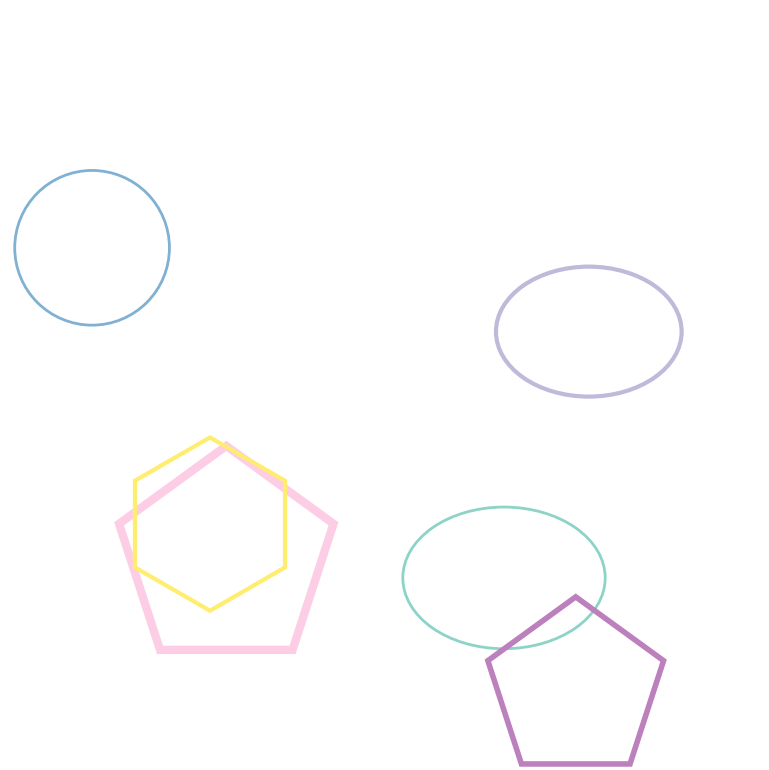[{"shape": "oval", "thickness": 1, "radius": 0.66, "center": [0.655, 0.249]}, {"shape": "oval", "thickness": 1.5, "radius": 0.6, "center": [0.765, 0.569]}, {"shape": "circle", "thickness": 1, "radius": 0.5, "center": [0.12, 0.678]}, {"shape": "pentagon", "thickness": 3, "radius": 0.73, "center": [0.294, 0.274]}, {"shape": "pentagon", "thickness": 2, "radius": 0.6, "center": [0.748, 0.105]}, {"shape": "hexagon", "thickness": 1.5, "radius": 0.56, "center": [0.273, 0.319]}]